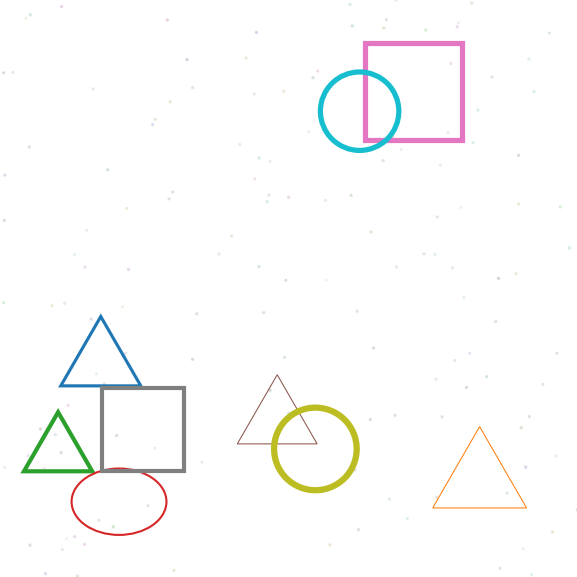[{"shape": "triangle", "thickness": 1.5, "radius": 0.4, "center": [0.175, 0.371]}, {"shape": "triangle", "thickness": 0.5, "radius": 0.47, "center": [0.831, 0.167]}, {"shape": "triangle", "thickness": 2, "radius": 0.34, "center": [0.101, 0.217]}, {"shape": "oval", "thickness": 1, "radius": 0.41, "center": [0.206, 0.13]}, {"shape": "triangle", "thickness": 0.5, "radius": 0.4, "center": [0.48, 0.27]}, {"shape": "square", "thickness": 2.5, "radius": 0.42, "center": [0.716, 0.841]}, {"shape": "square", "thickness": 2, "radius": 0.36, "center": [0.248, 0.255]}, {"shape": "circle", "thickness": 3, "radius": 0.36, "center": [0.546, 0.222]}, {"shape": "circle", "thickness": 2.5, "radius": 0.34, "center": [0.623, 0.807]}]